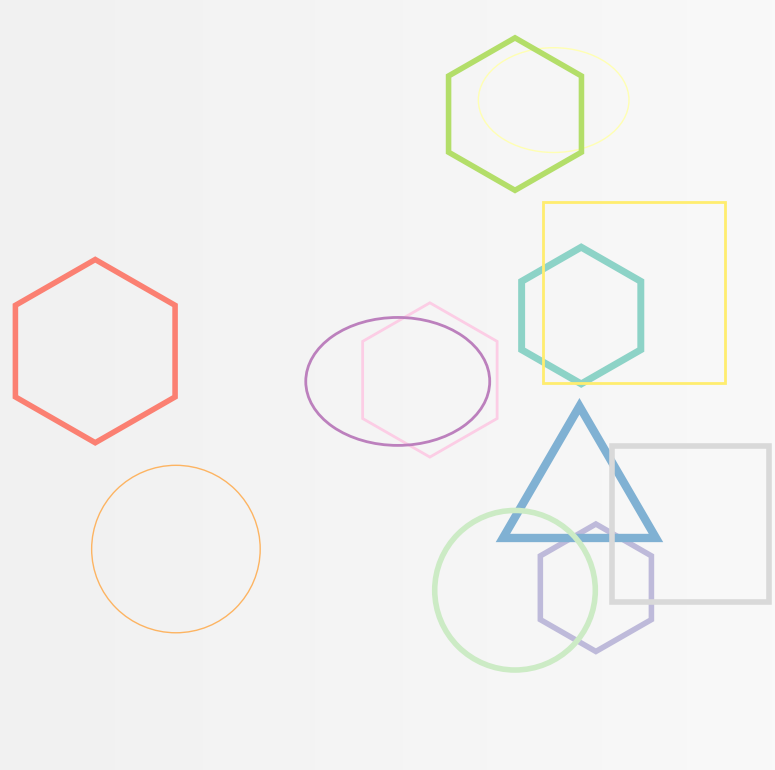[{"shape": "hexagon", "thickness": 2.5, "radius": 0.44, "center": [0.75, 0.59]}, {"shape": "oval", "thickness": 0.5, "radius": 0.49, "center": [0.714, 0.87]}, {"shape": "hexagon", "thickness": 2, "radius": 0.41, "center": [0.769, 0.237]}, {"shape": "hexagon", "thickness": 2, "radius": 0.59, "center": [0.123, 0.544]}, {"shape": "triangle", "thickness": 3, "radius": 0.57, "center": [0.748, 0.358]}, {"shape": "circle", "thickness": 0.5, "radius": 0.54, "center": [0.227, 0.287]}, {"shape": "hexagon", "thickness": 2, "radius": 0.5, "center": [0.665, 0.852]}, {"shape": "hexagon", "thickness": 1, "radius": 0.5, "center": [0.555, 0.507]}, {"shape": "square", "thickness": 2, "radius": 0.51, "center": [0.891, 0.319]}, {"shape": "oval", "thickness": 1, "radius": 0.59, "center": [0.513, 0.505]}, {"shape": "circle", "thickness": 2, "radius": 0.52, "center": [0.665, 0.233]}, {"shape": "square", "thickness": 1, "radius": 0.59, "center": [0.818, 0.62]}]